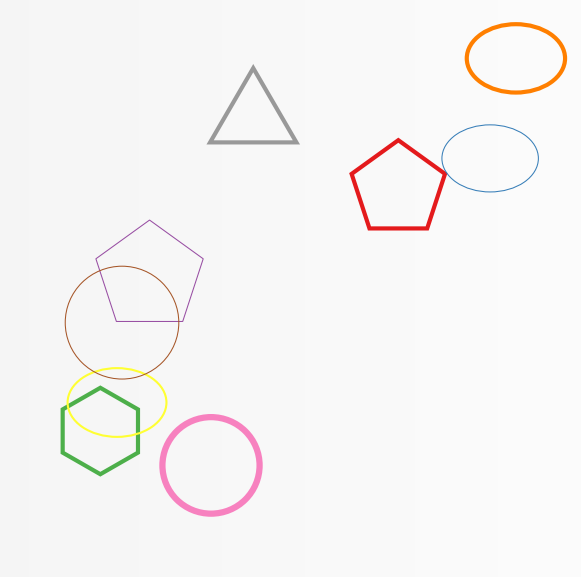[{"shape": "pentagon", "thickness": 2, "radius": 0.42, "center": [0.685, 0.672]}, {"shape": "oval", "thickness": 0.5, "radius": 0.41, "center": [0.843, 0.725]}, {"shape": "hexagon", "thickness": 2, "radius": 0.37, "center": [0.173, 0.253]}, {"shape": "pentagon", "thickness": 0.5, "radius": 0.49, "center": [0.257, 0.521]}, {"shape": "oval", "thickness": 2, "radius": 0.42, "center": [0.888, 0.898]}, {"shape": "oval", "thickness": 1, "radius": 0.43, "center": [0.201, 0.302]}, {"shape": "circle", "thickness": 0.5, "radius": 0.49, "center": [0.21, 0.44]}, {"shape": "circle", "thickness": 3, "radius": 0.42, "center": [0.363, 0.193]}, {"shape": "triangle", "thickness": 2, "radius": 0.43, "center": [0.436, 0.795]}]